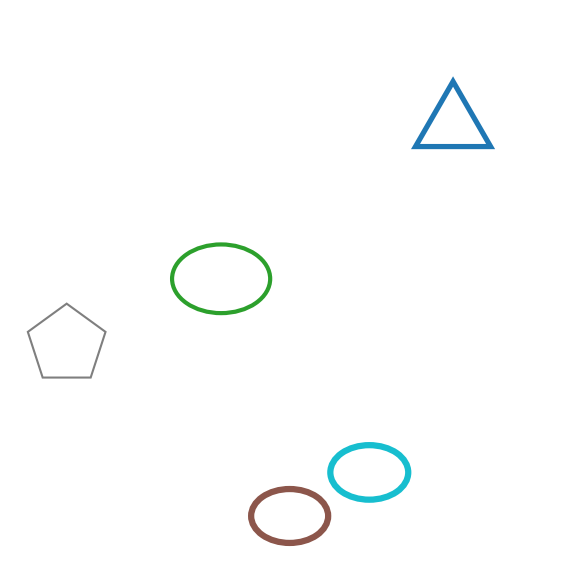[{"shape": "triangle", "thickness": 2.5, "radius": 0.38, "center": [0.785, 0.783]}, {"shape": "oval", "thickness": 2, "radius": 0.42, "center": [0.383, 0.516]}, {"shape": "oval", "thickness": 3, "radius": 0.33, "center": [0.502, 0.106]}, {"shape": "pentagon", "thickness": 1, "radius": 0.35, "center": [0.115, 0.403]}, {"shape": "oval", "thickness": 3, "radius": 0.34, "center": [0.639, 0.181]}]